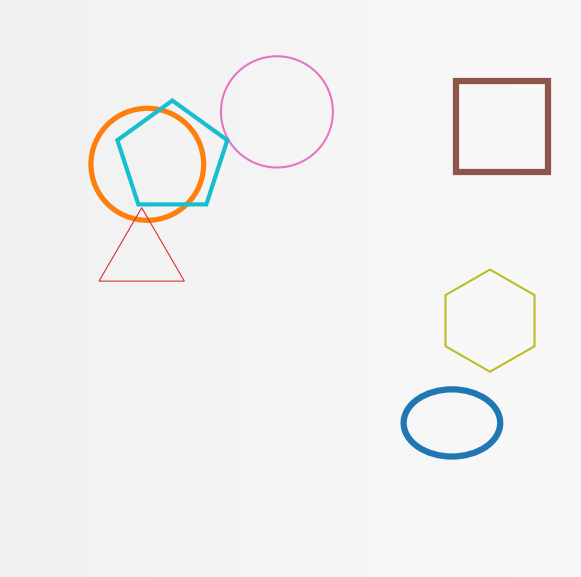[{"shape": "oval", "thickness": 3, "radius": 0.42, "center": [0.777, 0.267]}, {"shape": "circle", "thickness": 2.5, "radius": 0.48, "center": [0.253, 0.715]}, {"shape": "triangle", "thickness": 0.5, "radius": 0.42, "center": [0.244, 0.555]}, {"shape": "square", "thickness": 3, "radius": 0.4, "center": [0.863, 0.78]}, {"shape": "circle", "thickness": 1, "radius": 0.48, "center": [0.476, 0.805]}, {"shape": "hexagon", "thickness": 1, "radius": 0.44, "center": [0.843, 0.444]}, {"shape": "pentagon", "thickness": 2, "radius": 0.5, "center": [0.297, 0.726]}]